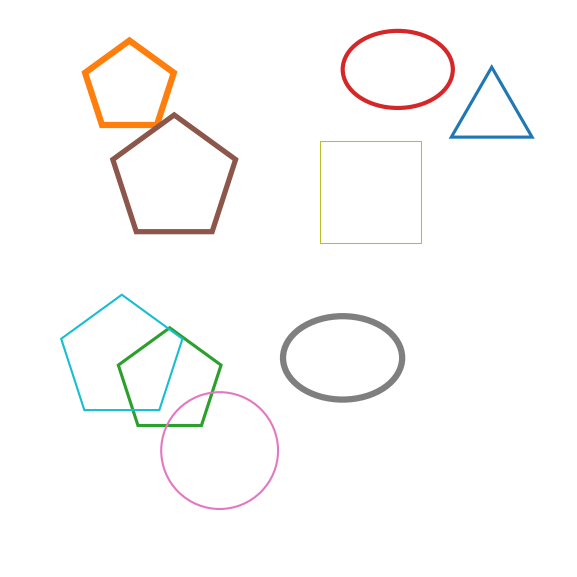[{"shape": "triangle", "thickness": 1.5, "radius": 0.4, "center": [0.851, 0.802]}, {"shape": "pentagon", "thickness": 3, "radius": 0.4, "center": [0.224, 0.848]}, {"shape": "pentagon", "thickness": 1.5, "radius": 0.47, "center": [0.294, 0.338]}, {"shape": "oval", "thickness": 2, "radius": 0.48, "center": [0.689, 0.879]}, {"shape": "pentagon", "thickness": 2.5, "radius": 0.56, "center": [0.302, 0.688]}, {"shape": "circle", "thickness": 1, "radius": 0.51, "center": [0.38, 0.219]}, {"shape": "oval", "thickness": 3, "radius": 0.52, "center": [0.593, 0.379]}, {"shape": "square", "thickness": 0.5, "radius": 0.44, "center": [0.641, 0.667]}, {"shape": "pentagon", "thickness": 1, "radius": 0.55, "center": [0.211, 0.378]}]